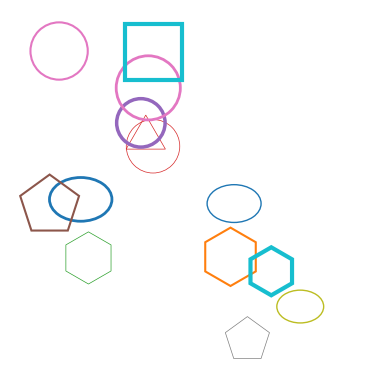[{"shape": "oval", "thickness": 2, "radius": 0.41, "center": [0.21, 0.482]}, {"shape": "oval", "thickness": 1, "radius": 0.35, "center": [0.608, 0.471]}, {"shape": "hexagon", "thickness": 1.5, "radius": 0.38, "center": [0.599, 0.333]}, {"shape": "hexagon", "thickness": 0.5, "radius": 0.34, "center": [0.23, 0.33]}, {"shape": "triangle", "thickness": 0.5, "radius": 0.29, "center": [0.379, 0.642]}, {"shape": "circle", "thickness": 0.5, "radius": 0.35, "center": [0.397, 0.62]}, {"shape": "circle", "thickness": 2.5, "radius": 0.31, "center": [0.366, 0.681]}, {"shape": "pentagon", "thickness": 1.5, "radius": 0.4, "center": [0.129, 0.466]}, {"shape": "circle", "thickness": 2, "radius": 0.42, "center": [0.385, 0.772]}, {"shape": "circle", "thickness": 1.5, "radius": 0.37, "center": [0.154, 0.868]}, {"shape": "pentagon", "thickness": 0.5, "radius": 0.3, "center": [0.643, 0.117]}, {"shape": "oval", "thickness": 1, "radius": 0.3, "center": [0.78, 0.204]}, {"shape": "square", "thickness": 3, "radius": 0.37, "center": [0.399, 0.865]}, {"shape": "hexagon", "thickness": 3, "radius": 0.31, "center": [0.705, 0.295]}]